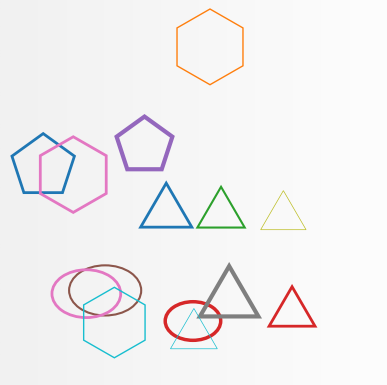[{"shape": "triangle", "thickness": 2, "radius": 0.38, "center": [0.429, 0.448]}, {"shape": "pentagon", "thickness": 2, "radius": 0.42, "center": [0.111, 0.568]}, {"shape": "hexagon", "thickness": 1, "radius": 0.49, "center": [0.542, 0.878]}, {"shape": "triangle", "thickness": 1.5, "radius": 0.35, "center": [0.57, 0.444]}, {"shape": "triangle", "thickness": 2, "radius": 0.34, "center": [0.754, 0.187]}, {"shape": "oval", "thickness": 2.5, "radius": 0.36, "center": [0.498, 0.166]}, {"shape": "pentagon", "thickness": 3, "radius": 0.38, "center": [0.373, 0.622]}, {"shape": "oval", "thickness": 1.5, "radius": 0.47, "center": [0.271, 0.246]}, {"shape": "hexagon", "thickness": 2, "radius": 0.49, "center": [0.189, 0.547]}, {"shape": "oval", "thickness": 2, "radius": 0.44, "center": [0.223, 0.237]}, {"shape": "triangle", "thickness": 3, "radius": 0.44, "center": [0.591, 0.222]}, {"shape": "triangle", "thickness": 0.5, "radius": 0.34, "center": [0.731, 0.437]}, {"shape": "triangle", "thickness": 0.5, "radius": 0.35, "center": [0.5, 0.129]}, {"shape": "hexagon", "thickness": 1, "radius": 0.46, "center": [0.295, 0.162]}]